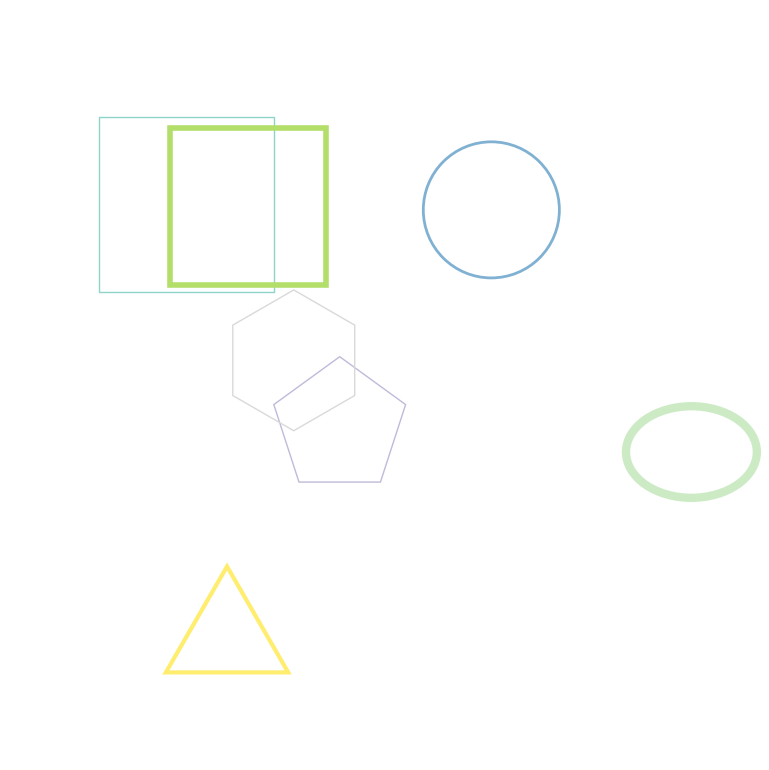[{"shape": "square", "thickness": 0.5, "radius": 0.57, "center": [0.242, 0.734]}, {"shape": "pentagon", "thickness": 0.5, "radius": 0.45, "center": [0.441, 0.447]}, {"shape": "circle", "thickness": 1, "radius": 0.44, "center": [0.638, 0.727]}, {"shape": "square", "thickness": 2, "radius": 0.51, "center": [0.322, 0.732]}, {"shape": "hexagon", "thickness": 0.5, "radius": 0.46, "center": [0.381, 0.532]}, {"shape": "oval", "thickness": 3, "radius": 0.42, "center": [0.898, 0.413]}, {"shape": "triangle", "thickness": 1.5, "radius": 0.46, "center": [0.295, 0.173]}]